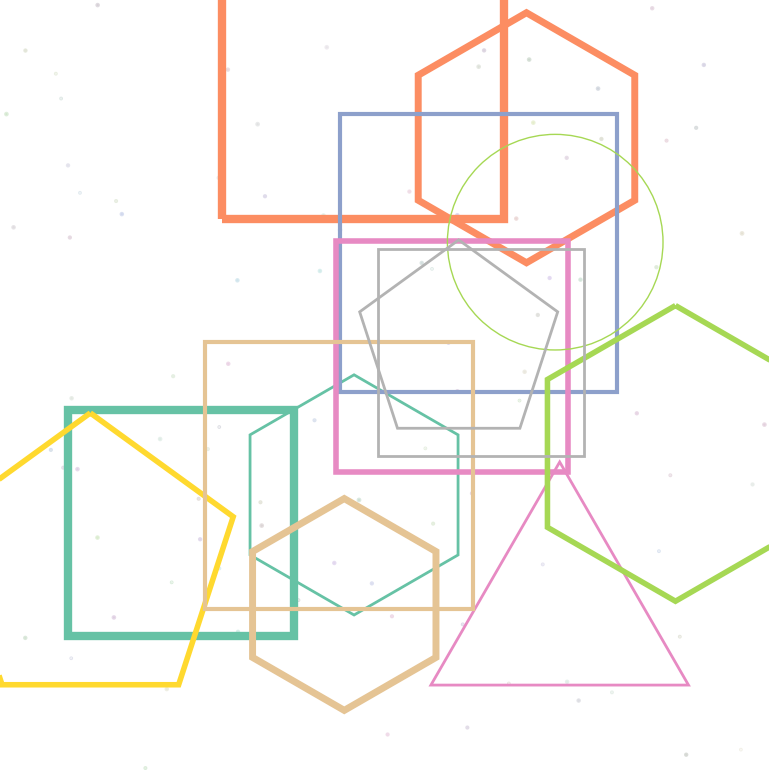[{"shape": "hexagon", "thickness": 1, "radius": 0.78, "center": [0.46, 0.357]}, {"shape": "square", "thickness": 3, "radius": 0.73, "center": [0.235, 0.321]}, {"shape": "hexagon", "thickness": 2.5, "radius": 0.81, "center": [0.684, 0.821]}, {"shape": "square", "thickness": 3, "radius": 0.92, "center": [0.471, 0.898]}, {"shape": "square", "thickness": 1.5, "radius": 0.9, "center": [0.621, 0.671]}, {"shape": "square", "thickness": 2, "radius": 0.75, "center": [0.587, 0.537]}, {"shape": "triangle", "thickness": 1, "radius": 0.97, "center": [0.727, 0.207]}, {"shape": "hexagon", "thickness": 2, "radius": 0.96, "center": [0.877, 0.411]}, {"shape": "circle", "thickness": 0.5, "radius": 0.7, "center": [0.721, 0.685]}, {"shape": "pentagon", "thickness": 2, "radius": 0.98, "center": [0.117, 0.269]}, {"shape": "hexagon", "thickness": 2.5, "radius": 0.69, "center": [0.447, 0.215]}, {"shape": "square", "thickness": 1.5, "radius": 0.87, "center": [0.441, 0.382]}, {"shape": "pentagon", "thickness": 1, "radius": 0.68, "center": [0.596, 0.553]}, {"shape": "square", "thickness": 1, "radius": 0.67, "center": [0.624, 0.542]}]